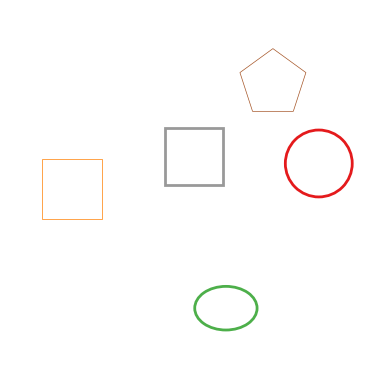[{"shape": "circle", "thickness": 2, "radius": 0.43, "center": [0.828, 0.575]}, {"shape": "oval", "thickness": 2, "radius": 0.4, "center": [0.587, 0.2]}, {"shape": "square", "thickness": 0.5, "radius": 0.39, "center": [0.187, 0.509]}, {"shape": "pentagon", "thickness": 0.5, "radius": 0.45, "center": [0.709, 0.784]}, {"shape": "square", "thickness": 2, "radius": 0.37, "center": [0.504, 0.594]}]